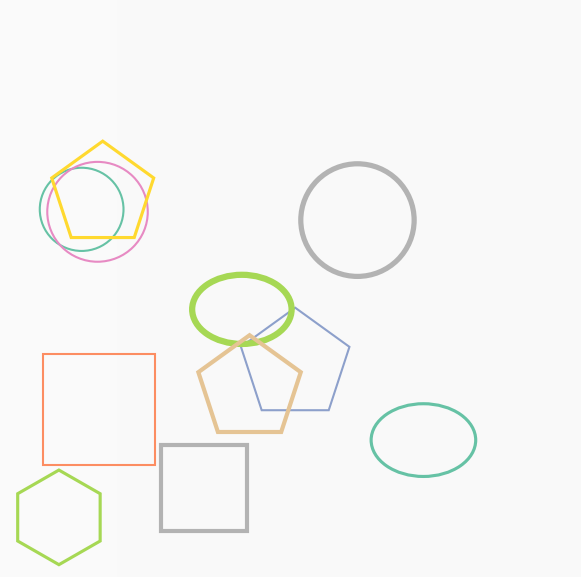[{"shape": "circle", "thickness": 1, "radius": 0.36, "center": [0.14, 0.637]}, {"shape": "oval", "thickness": 1.5, "radius": 0.45, "center": [0.728, 0.237]}, {"shape": "square", "thickness": 1, "radius": 0.48, "center": [0.17, 0.29]}, {"shape": "pentagon", "thickness": 1, "radius": 0.49, "center": [0.508, 0.368]}, {"shape": "circle", "thickness": 1, "radius": 0.43, "center": [0.168, 0.632]}, {"shape": "hexagon", "thickness": 1.5, "radius": 0.41, "center": [0.101, 0.103]}, {"shape": "oval", "thickness": 3, "radius": 0.43, "center": [0.416, 0.463]}, {"shape": "pentagon", "thickness": 1.5, "radius": 0.46, "center": [0.177, 0.662]}, {"shape": "pentagon", "thickness": 2, "radius": 0.46, "center": [0.429, 0.326]}, {"shape": "square", "thickness": 2, "radius": 0.37, "center": [0.351, 0.154]}, {"shape": "circle", "thickness": 2.5, "radius": 0.49, "center": [0.615, 0.618]}]